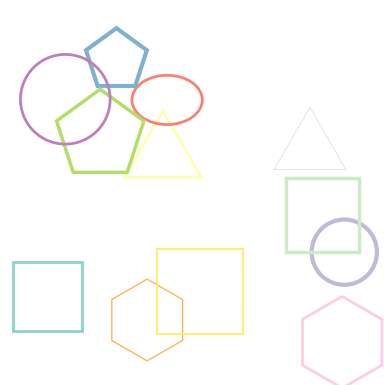[{"shape": "square", "thickness": 2, "radius": 0.45, "center": [0.123, 0.23]}, {"shape": "triangle", "thickness": 2, "radius": 0.58, "center": [0.423, 0.597]}, {"shape": "circle", "thickness": 3, "radius": 0.42, "center": [0.894, 0.345]}, {"shape": "oval", "thickness": 2, "radius": 0.46, "center": [0.434, 0.74]}, {"shape": "pentagon", "thickness": 3, "radius": 0.42, "center": [0.302, 0.844]}, {"shape": "hexagon", "thickness": 1, "radius": 0.53, "center": [0.382, 0.169]}, {"shape": "pentagon", "thickness": 2.5, "radius": 0.6, "center": [0.26, 0.649]}, {"shape": "hexagon", "thickness": 2, "radius": 0.6, "center": [0.889, 0.111]}, {"shape": "triangle", "thickness": 0.5, "radius": 0.54, "center": [0.805, 0.613]}, {"shape": "circle", "thickness": 2, "radius": 0.58, "center": [0.17, 0.742]}, {"shape": "square", "thickness": 2.5, "radius": 0.48, "center": [0.838, 0.441]}, {"shape": "square", "thickness": 1.5, "radius": 0.55, "center": [0.52, 0.243]}]